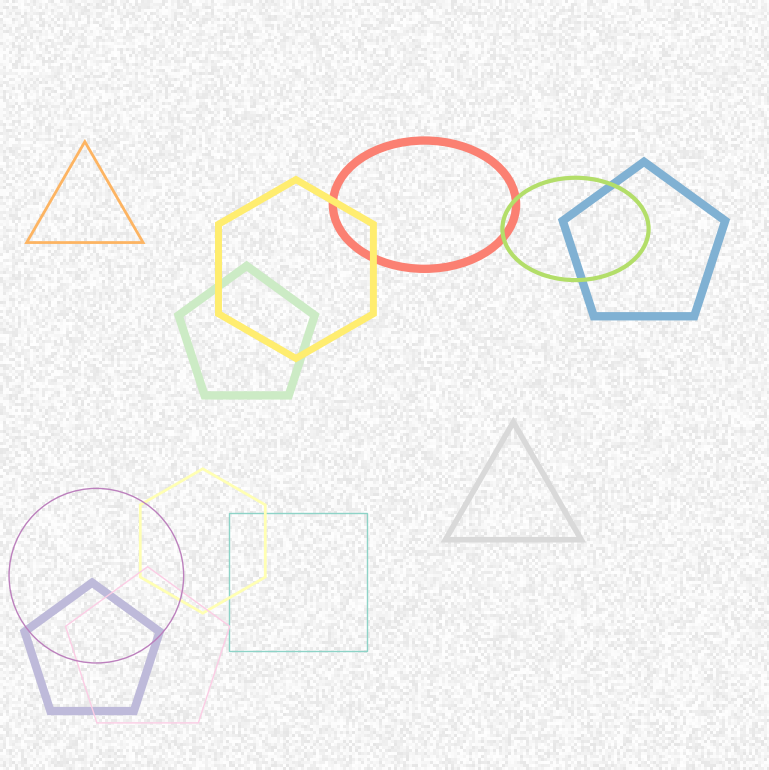[{"shape": "square", "thickness": 0.5, "radius": 0.45, "center": [0.387, 0.244]}, {"shape": "hexagon", "thickness": 1, "radius": 0.47, "center": [0.263, 0.297]}, {"shape": "pentagon", "thickness": 3, "radius": 0.46, "center": [0.12, 0.151]}, {"shape": "oval", "thickness": 3, "radius": 0.6, "center": [0.551, 0.734]}, {"shape": "pentagon", "thickness": 3, "radius": 0.55, "center": [0.836, 0.679]}, {"shape": "triangle", "thickness": 1, "radius": 0.44, "center": [0.11, 0.729]}, {"shape": "oval", "thickness": 1.5, "radius": 0.47, "center": [0.747, 0.703]}, {"shape": "pentagon", "thickness": 0.5, "radius": 0.56, "center": [0.192, 0.152]}, {"shape": "triangle", "thickness": 2, "radius": 0.51, "center": [0.667, 0.35]}, {"shape": "circle", "thickness": 0.5, "radius": 0.57, "center": [0.125, 0.252]}, {"shape": "pentagon", "thickness": 3, "radius": 0.46, "center": [0.32, 0.562]}, {"shape": "hexagon", "thickness": 2.5, "radius": 0.58, "center": [0.384, 0.651]}]